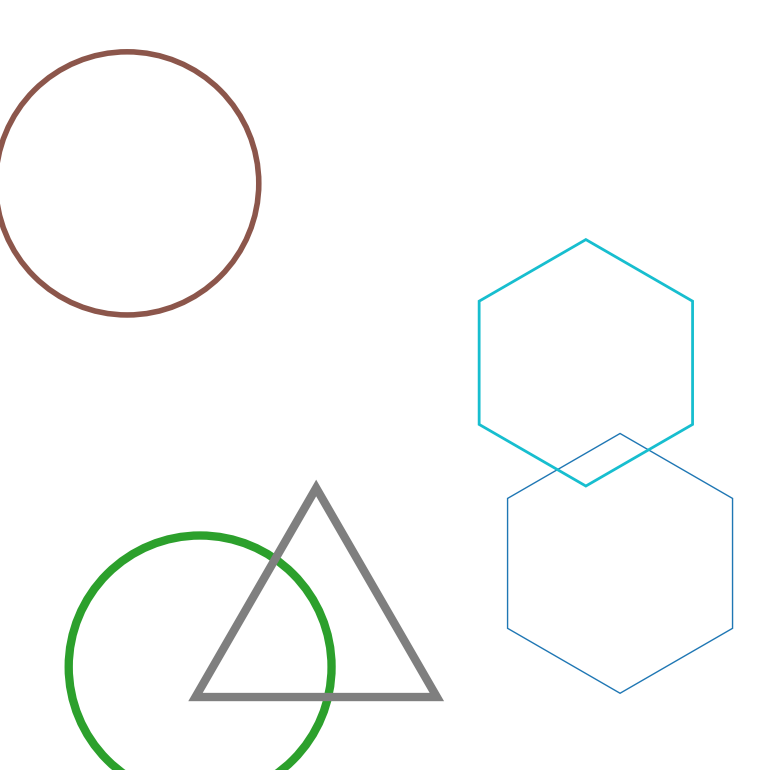[{"shape": "hexagon", "thickness": 0.5, "radius": 0.84, "center": [0.805, 0.268]}, {"shape": "circle", "thickness": 3, "radius": 0.85, "center": [0.26, 0.134]}, {"shape": "circle", "thickness": 2, "radius": 0.85, "center": [0.165, 0.762]}, {"shape": "triangle", "thickness": 3, "radius": 0.9, "center": [0.411, 0.185]}, {"shape": "hexagon", "thickness": 1, "radius": 0.8, "center": [0.761, 0.529]}]